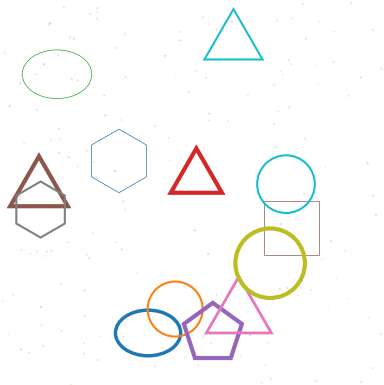[{"shape": "oval", "thickness": 2.5, "radius": 0.42, "center": [0.385, 0.135]}, {"shape": "hexagon", "thickness": 0.5, "radius": 0.41, "center": [0.309, 0.582]}, {"shape": "circle", "thickness": 1.5, "radius": 0.36, "center": [0.455, 0.197]}, {"shape": "oval", "thickness": 0.5, "radius": 0.45, "center": [0.148, 0.807]}, {"shape": "triangle", "thickness": 3, "radius": 0.38, "center": [0.51, 0.538]}, {"shape": "pentagon", "thickness": 3, "radius": 0.4, "center": [0.553, 0.134]}, {"shape": "triangle", "thickness": 3, "radius": 0.43, "center": [0.101, 0.508]}, {"shape": "square", "thickness": 0.5, "radius": 0.35, "center": [0.757, 0.408]}, {"shape": "triangle", "thickness": 2, "radius": 0.49, "center": [0.62, 0.184]}, {"shape": "hexagon", "thickness": 1.5, "radius": 0.36, "center": [0.105, 0.456]}, {"shape": "circle", "thickness": 3, "radius": 0.45, "center": [0.702, 0.316]}, {"shape": "triangle", "thickness": 1.5, "radius": 0.44, "center": [0.606, 0.889]}, {"shape": "circle", "thickness": 1.5, "radius": 0.37, "center": [0.743, 0.522]}]